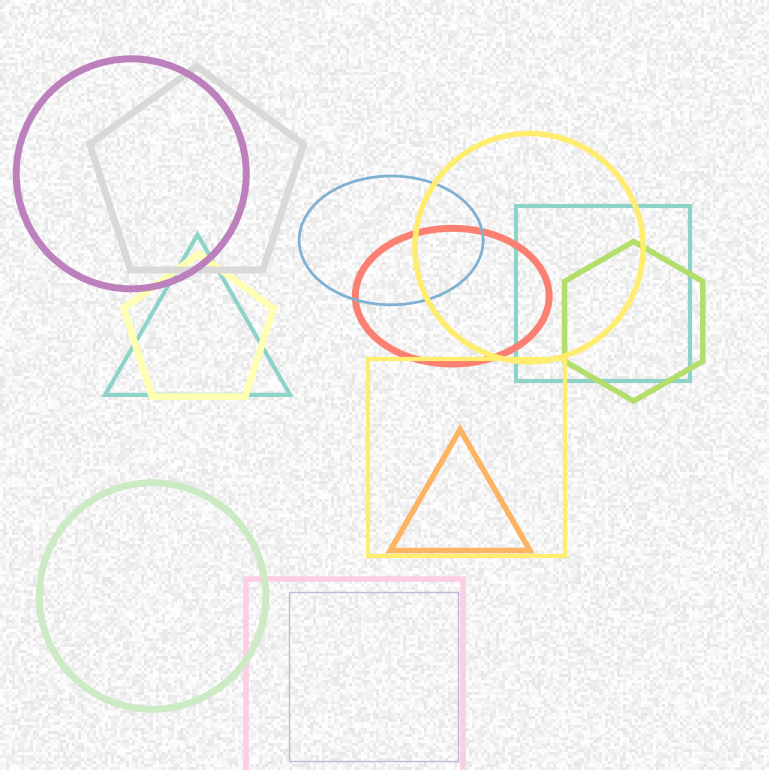[{"shape": "triangle", "thickness": 1.5, "radius": 0.69, "center": [0.257, 0.557]}, {"shape": "square", "thickness": 1.5, "radius": 0.57, "center": [0.784, 0.619]}, {"shape": "pentagon", "thickness": 2.5, "radius": 0.51, "center": [0.258, 0.568]}, {"shape": "square", "thickness": 0.5, "radius": 0.55, "center": [0.485, 0.122]}, {"shape": "oval", "thickness": 2.5, "radius": 0.63, "center": [0.587, 0.615]}, {"shape": "oval", "thickness": 1, "radius": 0.6, "center": [0.508, 0.688]}, {"shape": "triangle", "thickness": 2, "radius": 0.52, "center": [0.598, 0.337]}, {"shape": "hexagon", "thickness": 2, "radius": 0.52, "center": [0.823, 0.583]}, {"shape": "square", "thickness": 2, "radius": 0.7, "center": [0.46, 0.108]}, {"shape": "pentagon", "thickness": 2.5, "radius": 0.73, "center": [0.255, 0.768]}, {"shape": "circle", "thickness": 2.5, "radius": 0.75, "center": [0.17, 0.774]}, {"shape": "circle", "thickness": 2.5, "radius": 0.74, "center": [0.198, 0.226]}, {"shape": "square", "thickness": 1.5, "radius": 0.64, "center": [0.605, 0.406]}, {"shape": "circle", "thickness": 2, "radius": 0.74, "center": [0.687, 0.678]}]